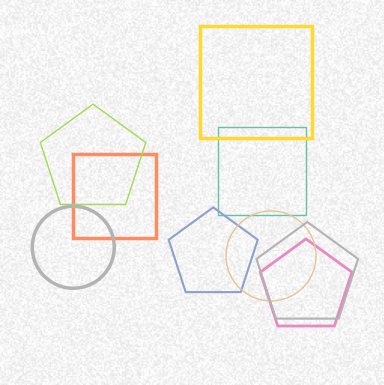[{"shape": "square", "thickness": 1, "radius": 0.57, "center": [0.68, 0.555]}, {"shape": "square", "thickness": 2.5, "radius": 0.54, "center": [0.297, 0.49]}, {"shape": "pentagon", "thickness": 1.5, "radius": 0.61, "center": [0.554, 0.34]}, {"shape": "pentagon", "thickness": 2, "radius": 0.63, "center": [0.795, 0.254]}, {"shape": "pentagon", "thickness": 1, "radius": 0.72, "center": [0.242, 0.585]}, {"shape": "square", "thickness": 2.5, "radius": 0.73, "center": [0.665, 0.786]}, {"shape": "circle", "thickness": 1, "radius": 0.58, "center": [0.704, 0.335]}, {"shape": "circle", "thickness": 2.5, "radius": 0.53, "center": [0.19, 0.358]}, {"shape": "pentagon", "thickness": 1.5, "radius": 0.69, "center": [0.798, 0.285]}]